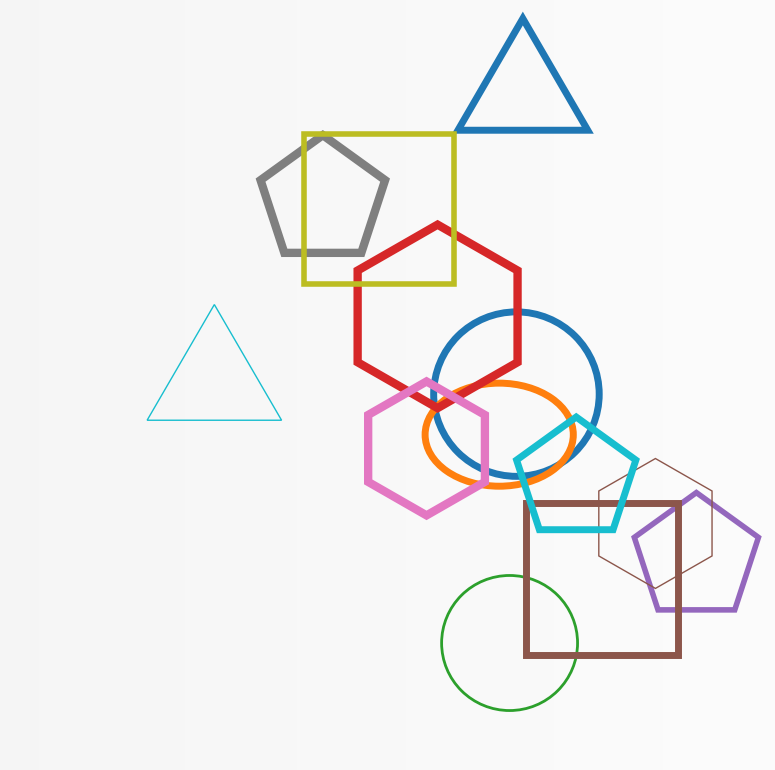[{"shape": "circle", "thickness": 2.5, "radius": 0.53, "center": [0.666, 0.488]}, {"shape": "triangle", "thickness": 2.5, "radius": 0.48, "center": [0.675, 0.879]}, {"shape": "oval", "thickness": 2.5, "radius": 0.48, "center": [0.644, 0.435]}, {"shape": "circle", "thickness": 1, "radius": 0.44, "center": [0.658, 0.165]}, {"shape": "hexagon", "thickness": 3, "radius": 0.6, "center": [0.565, 0.589]}, {"shape": "pentagon", "thickness": 2, "radius": 0.42, "center": [0.899, 0.276]}, {"shape": "hexagon", "thickness": 0.5, "radius": 0.42, "center": [0.846, 0.32]}, {"shape": "square", "thickness": 2.5, "radius": 0.49, "center": [0.777, 0.248]}, {"shape": "hexagon", "thickness": 3, "radius": 0.43, "center": [0.55, 0.418]}, {"shape": "pentagon", "thickness": 3, "radius": 0.42, "center": [0.417, 0.74]}, {"shape": "square", "thickness": 2, "radius": 0.49, "center": [0.489, 0.728]}, {"shape": "triangle", "thickness": 0.5, "radius": 0.5, "center": [0.277, 0.504]}, {"shape": "pentagon", "thickness": 2.5, "radius": 0.4, "center": [0.744, 0.378]}]